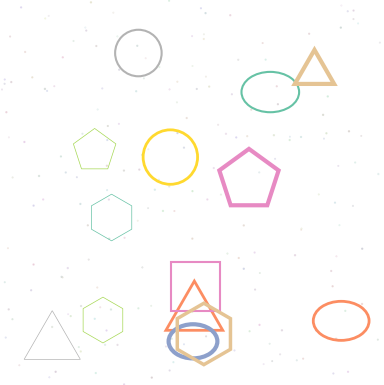[{"shape": "oval", "thickness": 1.5, "radius": 0.37, "center": [0.702, 0.761]}, {"shape": "hexagon", "thickness": 0.5, "radius": 0.3, "center": [0.29, 0.435]}, {"shape": "oval", "thickness": 2, "radius": 0.36, "center": [0.886, 0.167]}, {"shape": "triangle", "thickness": 2, "radius": 0.43, "center": [0.505, 0.185]}, {"shape": "oval", "thickness": 3, "radius": 0.32, "center": [0.501, 0.113]}, {"shape": "pentagon", "thickness": 3, "radius": 0.4, "center": [0.647, 0.532]}, {"shape": "square", "thickness": 1.5, "radius": 0.32, "center": [0.507, 0.257]}, {"shape": "pentagon", "thickness": 0.5, "radius": 0.29, "center": [0.246, 0.608]}, {"shape": "hexagon", "thickness": 0.5, "radius": 0.3, "center": [0.267, 0.169]}, {"shape": "circle", "thickness": 2, "radius": 0.35, "center": [0.442, 0.592]}, {"shape": "triangle", "thickness": 3, "radius": 0.29, "center": [0.817, 0.811]}, {"shape": "hexagon", "thickness": 2.5, "radius": 0.4, "center": [0.53, 0.133]}, {"shape": "triangle", "thickness": 0.5, "radius": 0.42, "center": [0.136, 0.109]}, {"shape": "circle", "thickness": 1.5, "radius": 0.3, "center": [0.359, 0.862]}]